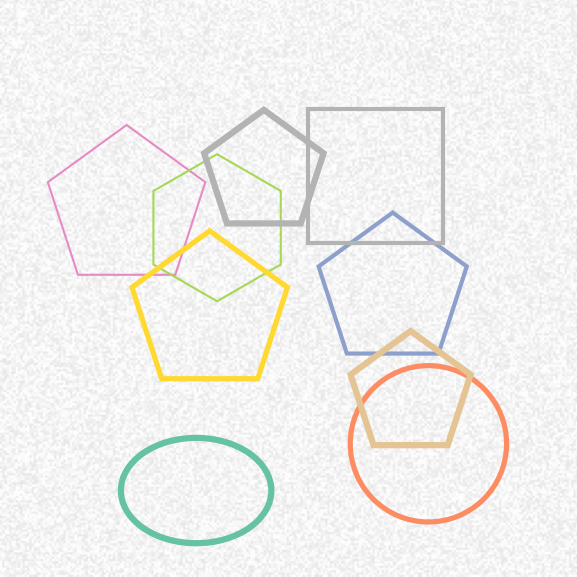[{"shape": "oval", "thickness": 3, "radius": 0.65, "center": [0.34, 0.15]}, {"shape": "circle", "thickness": 2.5, "radius": 0.68, "center": [0.742, 0.231]}, {"shape": "pentagon", "thickness": 2, "radius": 0.67, "center": [0.68, 0.496]}, {"shape": "pentagon", "thickness": 1, "radius": 0.72, "center": [0.219, 0.639]}, {"shape": "hexagon", "thickness": 1, "radius": 0.64, "center": [0.376, 0.605]}, {"shape": "pentagon", "thickness": 2.5, "radius": 0.71, "center": [0.363, 0.458]}, {"shape": "pentagon", "thickness": 3, "radius": 0.55, "center": [0.711, 0.317]}, {"shape": "pentagon", "thickness": 3, "radius": 0.54, "center": [0.457, 0.7]}, {"shape": "square", "thickness": 2, "radius": 0.58, "center": [0.65, 0.695]}]